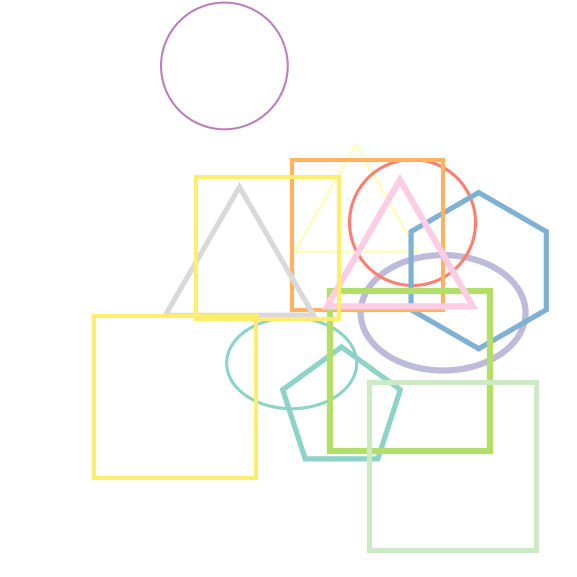[{"shape": "pentagon", "thickness": 2.5, "radius": 0.54, "center": [0.591, 0.291]}, {"shape": "oval", "thickness": 1.5, "radius": 0.56, "center": [0.505, 0.37]}, {"shape": "triangle", "thickness": 1, "radius": 0.62, "center": [0.617, 0.625]}, {"shape": "oval", "thickness": 3, "radius": 0.71, "center": [0.767, 0.458]}, {"shape": "circle", "thickness": 1.5, "radius": 0.55, "center": [0.714, 0.614]}, {"shape": "hexagon", "thickness": 2.5, "radius": 0.68, "center": [0.829, 0.53]}, {"shape": "square", "thickness": 2, "radius": 0.65, "center": [0.636, 0.592]}, {"shape": "square", "thickness": 3, "radius": 0.69, "center": [0.71, 0.357]}, {"shape": "triangle", "thickness": 3, "radius": 0.73, "center": [0.693, 0.542]}, {"shape": "triangle", "thickness": 2.5, "radius": 0.74, "center": [0.415, 0.527]}, {"shape": "circle", "thickness": 1, "radius": 0.55, "center": [0.389, 0.885]}, {"shape": "square", "thickness": 2.5, "radius": 0.73, "center": [0.784, 0.192]}, {"shape": "square", "thickness": 2, "radius": 0.62, "center": [0.463, 0.569]}, {"shape": "square", "thickness": 2, "radius": 0.7, "center": [0.303, 0.312]}]